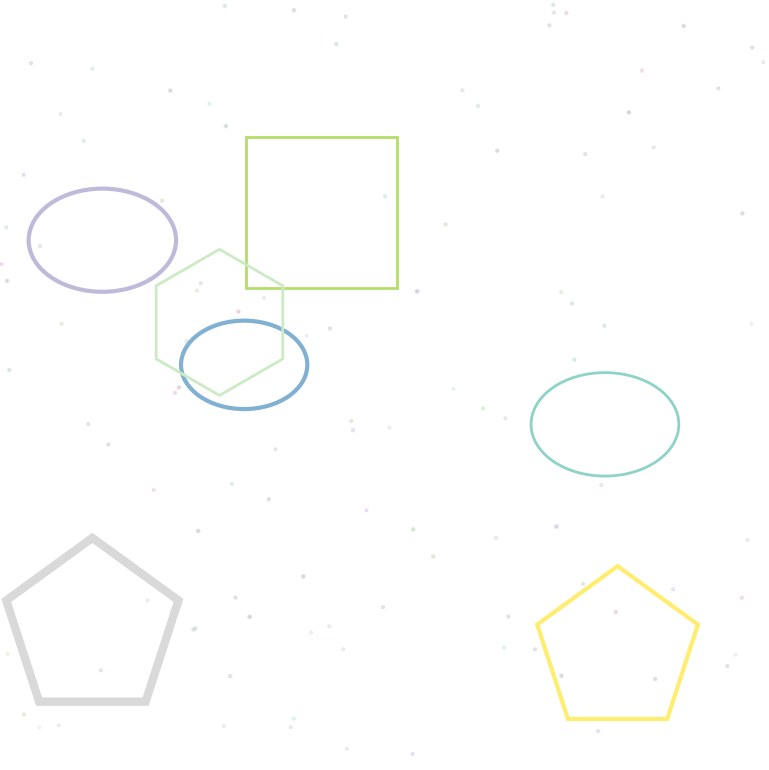[{"shape": "oval", "thickness": 1, "radius": 0.48, "center": [0.786, 0.449]}, {"shape": "oval", "thickness": 1.5, "radius": 0.48, "center": [0.133, 0.688]}, {"shape": "oval", "thickness": 1.5, "radius": 0.41, "center": [0.317, 0.526]}, {"shape": "square", "thickness": 1, "radius": 0.49, "center": [0.418, 0.724]}, {"shape": "pentagon", "thickness": 3, "radius": 0.59, "center": [0.12, 0.184]}, {"shape": "hexagon", "thickness": 1, "radius": 0.47, "center": [0.285, 0.581]}, {"shape": "pentagon", "thickness": 1.5, "radius": 0.55, "center": [0.802, 0.155]}]